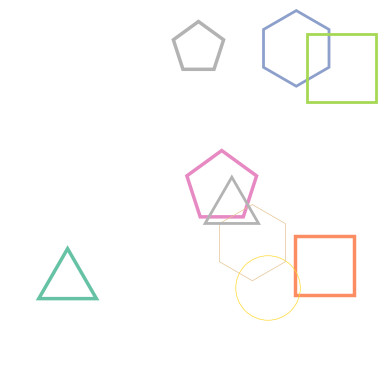[{"shape": "triangle", "thickness": 2.5, "radius": 0.43, "center": [0.176, 0.268]}, {"shape": "square", "thickness": 2.5, "radius": 0.38, "center": [0.842, 0.311]}, {"shape": "hexagon", "thickness": 2, "radius": 0.49, "center": [0.77, 0.874]}, {"shape": "pentagon", "thickness": 2.5, "radius": 0.48, "center": [0.576, 0.514]}, {"shape": "square", "thickness": 2, "radius": 0.44, "center": [0.887, 0.823]}, {"shape": "circle", "thickness": 0.5, "radius": 0.42, "center": [0.696, 0.252]}, {"shape": "hexagon", "thickness": 0.5, "radius": 0.49, "center": [0.656, 0.37]}, {"shape": "triangle", "thickness": 2, "radius": 0.4, "center": [0.602, 0.46]}, {"shape": "pentagon", "thickness": 2.5, "radius": 0.34, "center": [0.516, 0.875]}]